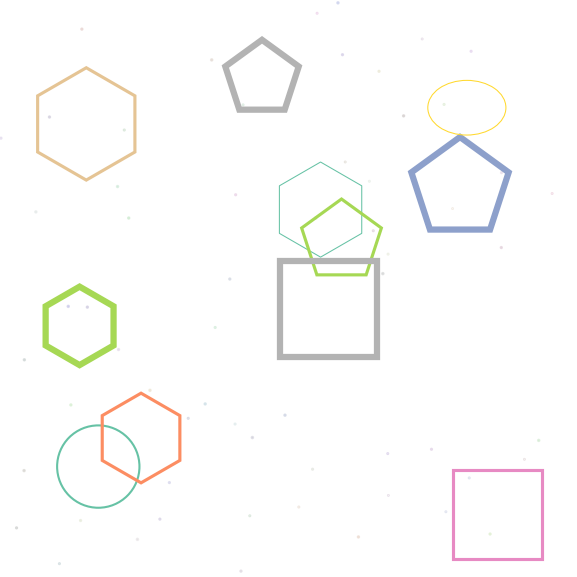[{"shape": "circle", "thickness": 1, "radius": 0.36, "center": [0.17, 0.191]}, {"shape": "hexagon", "thickness": 0.5, "radius": 0.41, "center": [0.555, 0.636]}, {"shape": "hexagon", "thickness": 1.5, "radius": 0.39, "center": [0.244, 0.241]}, {"shape": "pentagon", "thickness": 3, "radius": 0.44, "center": [0.797, 0.673]}, {"shape": "square", "thickness": 1.5, "radius": 0.39, "center": [0.861, 0.108]}, {"shape": "hexagon", "thickness": 3, "radius": 0.34, "center": [0.138, 0.435]}, {"shape": "pentagon", "thickness": 1.5, "radius": 0.36, "center": [0.591, 0.582]}, {"shape": "oval", "thickness": 0.5, "radius": 0.34, "center": [0.808, 0.813]}, {"shape": "hexagon", "thickness": 1.5, "radius": 0.49, "center": [0.149, 0.785]}, {"shape": "square", "thickness": 3, "radius": 0.42, "center": [0.569, 0.464]}, {"shape": "pentagon", "thickness": 3, "radius": 0.33, "center": [0.454, 0.863]}]